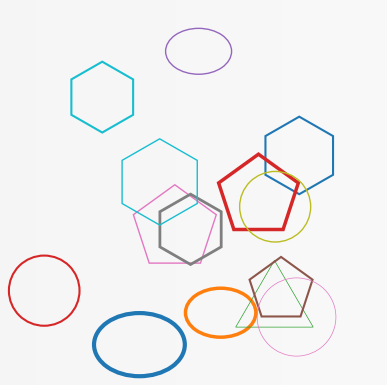[{"shape": "oval", "thickness": 3, "radius": 0.59, "center": [0.36, 0.105]}, {"shape": "hexagon", "thickness": 1.5, "radius": 0.5, "center": [0.772, 0.596]}, {"shape": "oval", "thickness": 2.5, "radius": 0.45, "center": [0.569, 0.188]}, {"shape": "triangle", "thickness": 0.5, "radius": 0.58, "center": [0.708, 0.208]}, {"shape": "pentagon", "thickness": 2.5, "radius": 0.54, "center": [0.667, 0.491]}, {"shape": "circle", "thickness": 1.5, "radius": 0.46, "center": [0.114, 0.245]}, {"shape": "oval", "thickness": 1, "radius": 0.43, "center": [0.512, 0.867]}, {"shape": "pentagon", "thickness": 1.5, "radius": 0.43, "center": [0.725, 0.247]}, {"shape": "pentagon", "thickness": 1, "radius": 0.56, "center": [0.451, 0.408]}, {"shape": "circle", "thickness": 0.5, "radius": 0.51, "center": [0.765, 0.177]}, {"shape": "hexagon", "thickness": 2, "radius": 0.46, "center": [0.492, 0.404]}, {"shape": "circle", "thickness": 1, "radius": 0.46, "center": [0.71, 0.463]}, {"shape": "hexagon", "thickness": 1, "radius": 0.56, "center": [0.412, 0.527]}, {"shape": "hexagon", "thickness": 1.5, "radius": 0.46, "center": [0.264, 0.748]}]